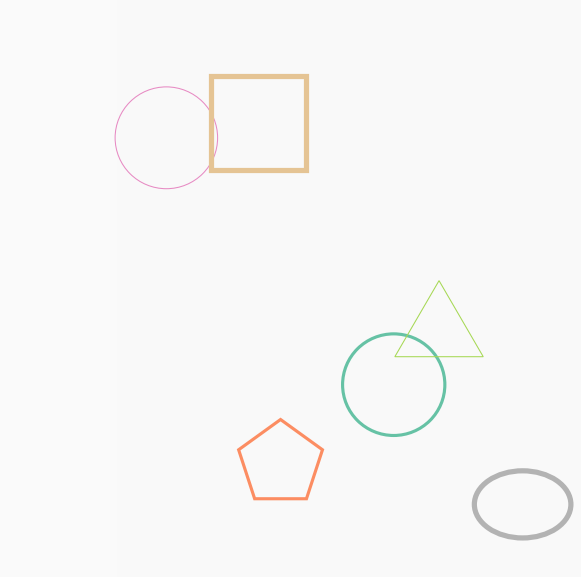[{"shape": "circle", "thickness": 1.5, "radius": 0.44, "center": [0.677, 0.333]}, {"shape": "pentagon", "thickness": 1.5, "radius": 0.38, "center": [0.483, 0.197]}, {"shape": "circle", "thickness": 0.5, "radius": 0.44, "center": [0.286, 0.761]}, {"shape": "triangle", "thickness": 0.5, "radius": 0.44, "center": [0.755, 0.425]}, {"shape": "square", "thickness": 2.5, "radius": 0.41, "center": [0.445, 0.786]}, {"shape": "oval", "thickness": 2.5, "radius": 0.42, "center": [0.899, 0.126]}]